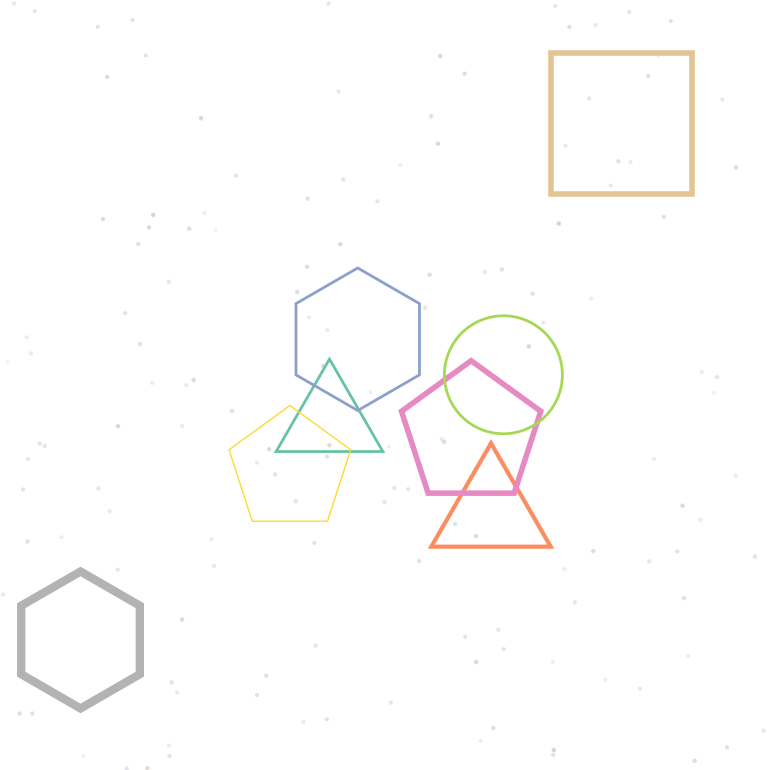[{"shape": "triangle", "thickness": 1, "radius": 0.4, "center": [0.428, 0.454]}, {"shape": "triangle", "thickness": 1.5, "radius": 0.45, "center": [0.638, 0.335]}, {"shape": "hexagon", "thickness": 1, "radius": 0.46, "center": [0.465, 0.559]}, {"shape": "pentagon", "thickness": 2, "radius": 0.48, "center": [0.612, 0.436]}, {"shape": "circle", "thickness": 1, "radius": 0.38, "center": [0.654, 0.513]}, {"shape": "pentagon", "thickness": 0.5, "radius": 0.42, "center": [0.376, 0.39]}, {"shape": "square", "thickness": 2, "radius": 0.46, "center": [0.807, 0.84]}, {"shape": "hexagon", "thickness": 3, "radius": 0.44, "center": [0.105, 0.169]}]